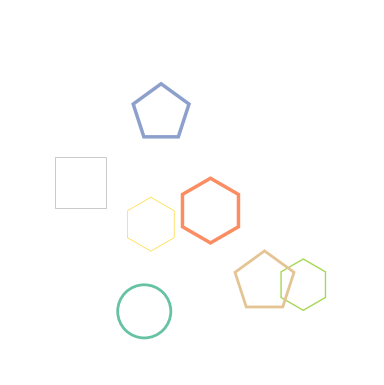[{"shape": "circle", "thickness": 2, "radius": 0.35, "center": [0.375, 0.191]}, {"shape": "hexagon", "thickness": 2.5, "radius": 0.42, "center": [0.547, 0.453]}, {"shape": "pentagon", "thickness": 2.5, "radius": 0.38, "center": [0.418, 0.706]}, {"shape": "hexagon", "thickness": 1, "radius": 0.33, "center": [0.788, 0.261]}, {"shape": "hexagon", "thickness": 0.5, "radius": 0.35, "center": [0.392, 0.418]}, {"shape": "pentagon", "thickness": 2, "radius": 0.4, "center": [0.687, 0.268]}, {"shape": "square", "thickness": 0.5, "radius": 0.33, "center": [0.209, 0.526]}]